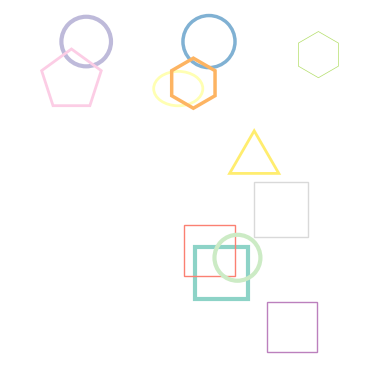[{"shape": "square", "thickness": 3, "radius": 0.34, "center": [0.575, 0.291]}, {"shape": "oval", "thickness": 2, "radius": 0.32, "center": [0.463, 0.77]}, {"shape": "circle", "thickness": 3, "radius": 0.32, "center": [0.224, 0.892]}, {"shape": "square", "thickness": 1, "radius": 0.33, "center": [0.544, 0.35]}, {"shape": "circle", "thickness": 2.5, "radius": 0.34, "center": [0.543, 0.892]}, {"shape": "hexagon", "thickness": 2.5, "radius": 0.33, "center": [0.502, 0.784]}, {"shape": "hexagon", "thickness": 0.5, "radius": 0.3, "center": [0.827, 0.858]}, {"shape": "pentagon", "thickness": 2, "radius": 0.41, "center": [0.186, 0.791]}, {"shape": "square", "thickness": 1, "radius": 0.36, "center": [0.73, 0.456]}, {"shape": "square", "thickness": 1, "radius": 0.33, "center": [0.759, 0.15]}, {"shape": "circle", "thickness": 3, "radius": 0.3, "center": [0.617, 0.33]}, {"shape": "triangle", "thickness": 2, "radius": 0.37, "center": [0.66, 0.586]}]